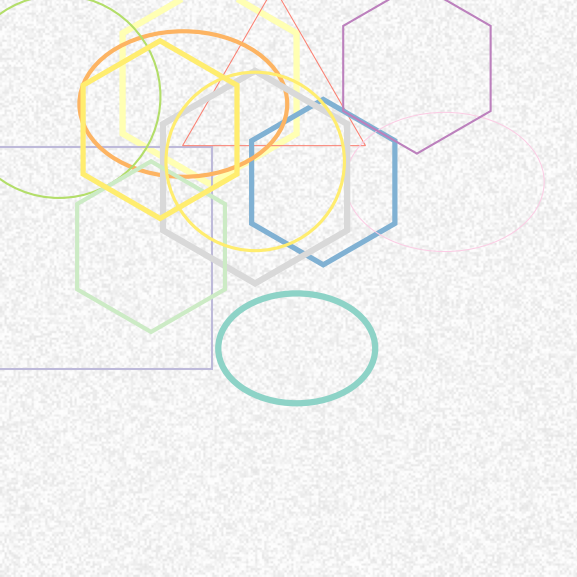[{"shape": "oval", "thickness": 3, "radius": 0.68, "center": [0.514, 0.396]}, {"shape": "hexagon", "thickness": 3, "radius": 0.87, "center": [0.363, 0.855]}, {"shape": "square", "thickness": 1, "radius": 0.96, "center": [0.175, 0.552]}, {"shape": "triangle", "thickness": 0.5, "radius": 0.91, "center": [0.474, 0.838]}, {"shape": "hexagon", "thickness": 2.5, "radius": 0.72, "center": [0.56, 0.684]}, {"shape": "oval", "thickness": 2, "radius": 0.9, "center": [0.317, 0.819]}, {"shape": "circle", "thickness": 1, "radius": 0.88, "center": [0.102, 0.832]}, {"shape": "oval", "thickness": 0.5, "radius": 0.86, "center": [0.77, 0.684]}, {"shape": "hexagon", "thickness": 3, "radius": 0.92, "center": [0.442, 0.692]}, {"shape": "hexagon", "thickness": 1, "radius": 0.74, "center": [0.722, 0.881]}, {"shape": "hexagon", "thickness": 2, "radius": 0.74, "center": [0.262, 0.572]}, {"shape": "hexagon", "thickness": 2.5, "radius": 0.77, "center": [0.277, 0.775]}, {"shape": "circle", "thickness": 1.5, "radius": 0.77, "center": [0.442, 0.72]}]